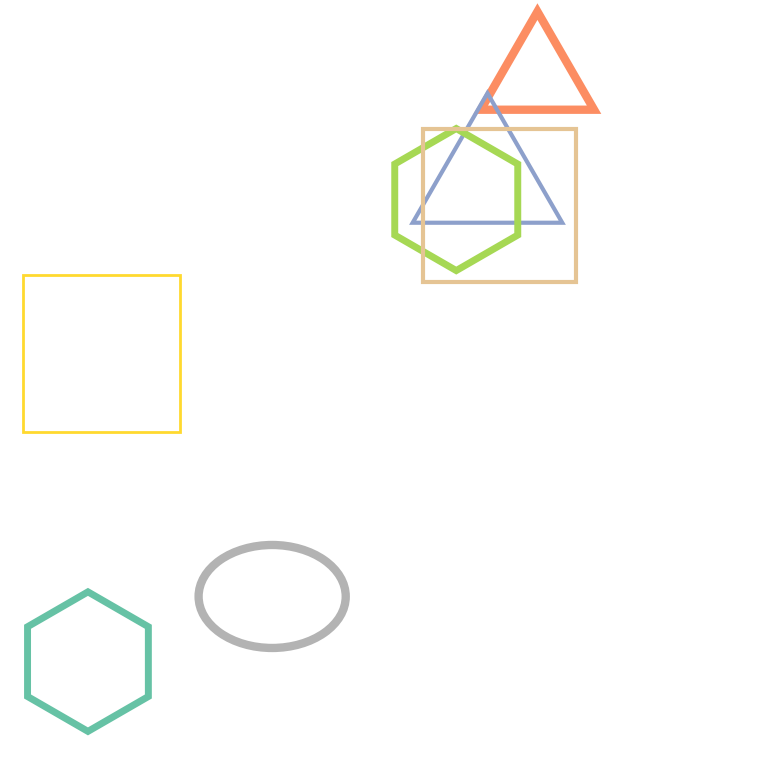[{"shape": "hexagon", "thickness": 2.5, "radius": 0.45, "center": [0.114, 0.141]}, {"shape": "triangle", "thickness": 3, "radius": 0.42, "center": [0.698, 0.9]}, {"shape": "triangle", "thickness": 1.5, "radius": 0.56, "center": [0.633, 0.767]}, {"shape": "hexagon", "thickness": 2.5, "radius": 0.46, "center": [0.593, 0.741]}, {"shape": "square", "thickness": 1, "radius": 0.51, "center": [0.132, 0.541]}, {"shape": "square", "thickness": 1.5, "radius": 0.5, "center": [0.649, 0.733]}, {"shape": "oval", "thickness": 3, "radius": 0.48, "center": [0.353, 0.225]}]